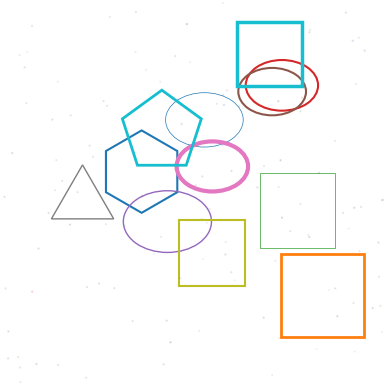[{"shape": "oval", "thickness": 0.5, "radius": 0.5, "center": [0.531, 0.689]}, {"shape": "hexagon", "thickness": 1.5, "radius": 0.53, "center": [0.368, 0.554]}, {"shape": "square", "thickness": 2, "radius": 0.54, "center": [0.838, 0.231]}, {"shape": "square", "thickness": 0.5, "radius": 0.48, "center": [0.773, 0.454]}, {"shape": "oval", "thickness": 1.5, "radius": 0.47, "center": [0.732, 0.778]}, {"shape": "oval", "thickness": 1, "radius": 0.57, "center": [0.435, 0.424]}, {"shape": "oval", "thickness": 1.5, "radius": 0.44, "center": [0.707, 0.762]}, {"shape": "oval", "thickness": 3, "radius": 0.46, "center": [0.552, 0.568]}, {"shape": "triangle", "thickness": 1, "radius": 0.47, "center": [0.214, 0.478]}, {"shape": "square", "thickness": 1.5, "radius": 0.43, "center": [0.551, 0.343]}, {"shape": "square", "thickness": 2.5, "radius": 0.42, "center": [0.7, 0.861]}, {"shape": "pentagon", "thickness": 2, "radius": 0.54, "center": [0.42, 0.658]}]